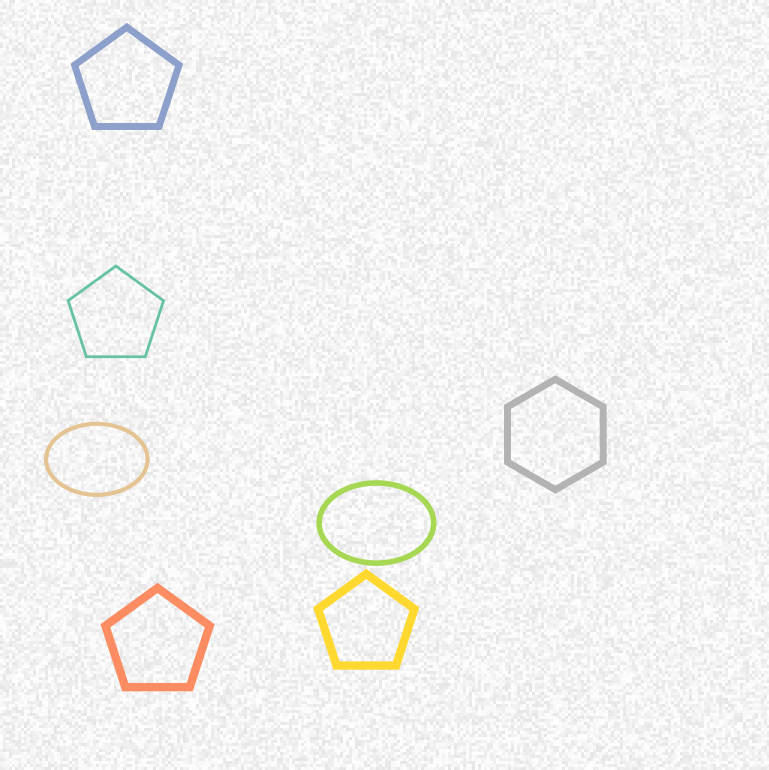[{"shape": "pentagon", "thickness": 1, "radius": 0.33, "center": [0.15, 0.589]}, {"shape": "pentagon", "thickness": 3, "radius": 0.36, "center": [0.205, 0.165]}, {"shape": "pentagon", "thickness": 2.5, "radius": 0.36, "center": [0.165, 0.893]}, {"shape": "oval", "thickness": 2, "radius": 0.37, "center": [0.489, 0.321]}, {"shape": "pentagon", "thickness": 3, "radius": 0.33, "center": [0.476, 0.189]}, {"shape": "oval", "thickness": 1.5, "radius": 0.33, "center": [0.126, 0.403]}, {"shape": "hexagon", "thickness": 2.5, "radius": 0.36, "center": [0.721, 0.436]}]